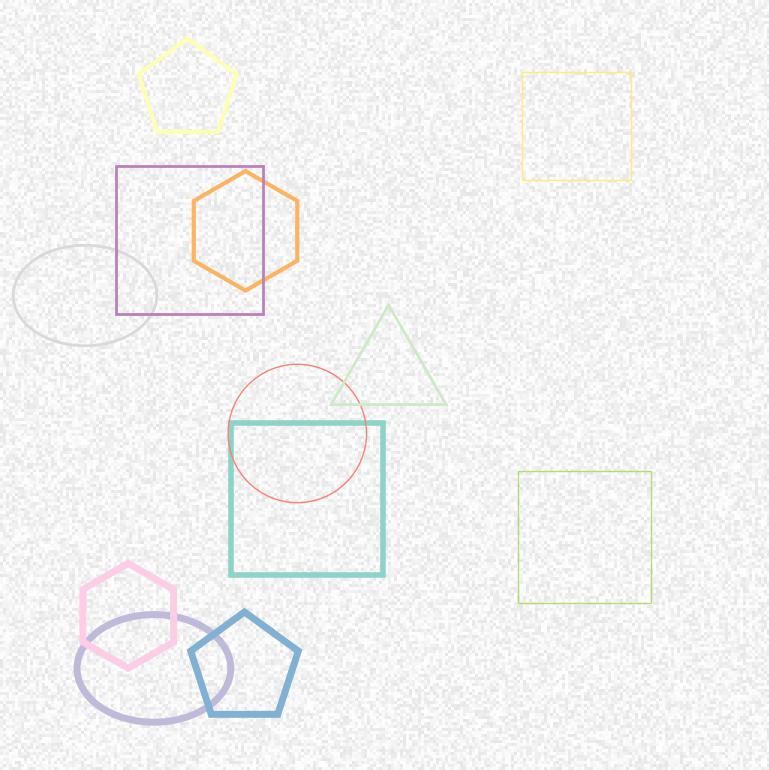[{"shape": "square", "thickness": 2, "radius": 0.49, "center": [0.399, 0.352]}, {"shape": "pentagon", "thickness": 1.5, "radius": 0.34, "center": [0.244, 0.883]}, {"shape": "oval", "thickness": 2.5, "radius": 0.5, "center": [0.2, 0.132]}, {"shape": "circle", "thickness": 0.5, "radius": 0.45, "center": [0.386, 0.437]}, {"shape": "pentagon", "thickness": 2.5, "radius": 0.37, "center": [0.318, 0.132]}, {"shape": "hexagon", "thickness": 1.5, "radius": 0.39, "center": [0.319, 0.7]}, {"shape": "square", "thickness": 0.5, "radius": 0.43, "center": [0.759, 0.303]}, {"shape": "hexagon", "thickness": 2.5, "radius": 0.34, "center": [0.167, 0.2]}, {"shape": "oval", "thickness": 1, "radius": 0.47, "center": [0.11, 0.616]}, {"shape": "square", "thickness": 1, "radius": 0.48, "center": [0.246, 0.689]}, {"shape": "triangle", "thickness": 1, "radius": 0.43, "center": [0.505, 0.518]}, {"shape": "square", "thickness": 0.5, "radius": 0.35, "center": [0.749, 0.836]}]